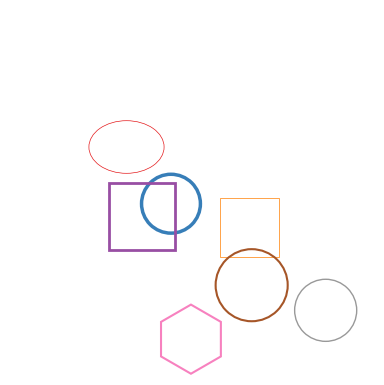[{"shape": "oval", "thickness": 0.5, "radius": 0.49, "center": [0.329, 0.618]}, {"shape": "circle", "thickness": 2.5, "radius": 0.38, "center": [0.444, 0.471]}, {"shape": "square", "thickness": 2, "radius": 0.43, "center": [0.369, 0.438]}, {"shape": "square", "thickness": 0.5, "radius": 0.38, "center": [0.648, 0.409]}, {"shape": "circle", "thickness": 1.5, "radius": 0.47, "center": [0.654, 0.259]}, {"shape": "hexagon", "thickness": 1.5, "radius": 0.45, "center": [0.496, 0.119]}, {"shape": "circle", "thickness": 1, "radius": 0.4, "center": [0.846, 0.194]}]